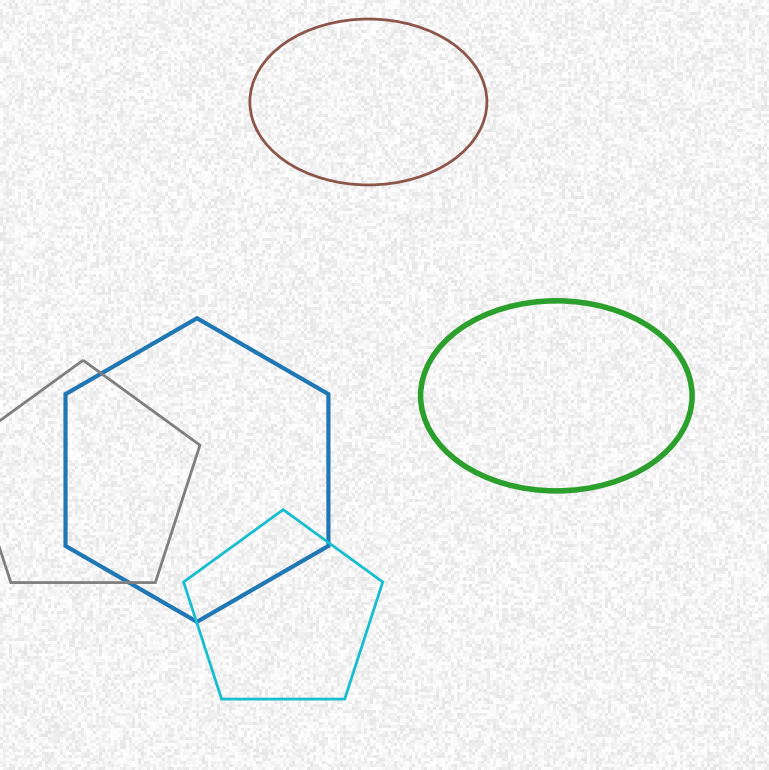[{"shape": "hexagon", "thickness": 1.5, "radius": 0.99, "center": [0.256, 0.39]}, {"shape": "oval", "thickness": 2, "radius": 0.88, "center": [0.723, 0.486]}, {"shape": "oval", "thickness": 1, "radius": 0.77, "center": [0.478, 0.868]}, {"shape": "pentagon", "thickness": 1, "radius": 0.8, "center": [0.108, 0.373]}, {"shape": "pentagon", "thickness": 1, "radius": 0.68, "center": [0.368, 0.202]}]